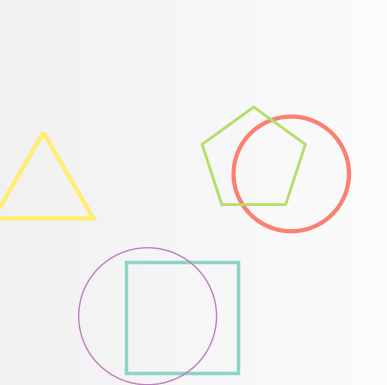[{"shape": "square", "thickness": 2.5, "radius": 0.72, "center": [0.471, 0.175]}, {"shape": "circle", "thickness": 3, "radius": 0.74, "center": [0.752, 0.548]}, {"shape": "pentagon", "thickness": 2, "radius": 0.7, "center": [0.655, 0.582]}, {"shape": "circle", "thickness": 1, "radius": 0.89, "center": [0.381, 0.179]}, {"shape": "triangle", "thickness": 3, "radius": 0.74, "center": [0.112, 0.507]}]